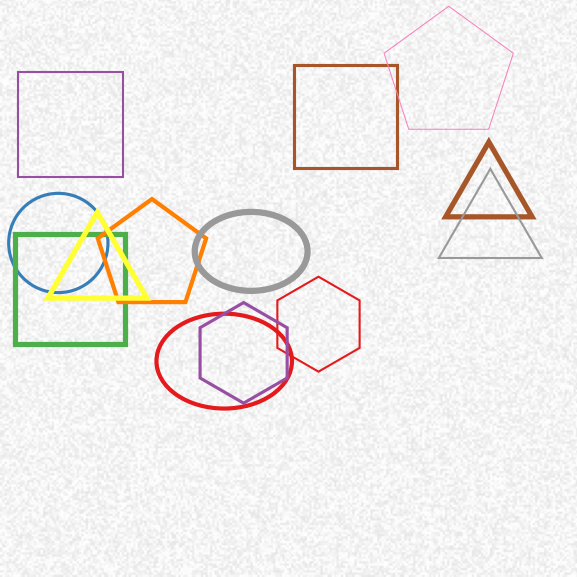[{"shape": "hexagon", "thickness": 1, "radius": 0.41, "center": [0.551, 0.438]}, {"shape": "oval", "thickness": 2, "radius": 0.59, "center": [0.388, 0.374]}, {"shape": "circle", "thickness": 1.5, "radius": 0.43, "center": [0.101, 0.578]}, {"shape": "square", "thickness": 2.5, "radius": 0.48, "center": [0.122, 0.499]}, {"shape": "hexagon", "thickness": 1.5, "radius": 0.44, "center": [0.422, 0.388]}, {"shape": "square", "thickness": 1, "radius": 0.46, "center": [0.122, 0.784]}, {"shape": "pentagon", "thickness": 2, "radius": 0.49, "center": [0.263, 0.556]}, {"shape": "triangle", "thickness": 2.5, "radius": 0.5, "center": [0.169, 0.532]}, {"shape": "triangle", "thickness": 2.5, "radius": 0.43, "center": [0.847, 0.667]}, {"shape": "square", "thickness": 1.5, "radius": 0.44, "center": [0.598, 0.798]}, {"shape": "pentagon", "thickness": 0.5, "radius": 0.59, "center": [0.777, 0.871]}, {"shape": "triangle", "thickness": 1, "radius": 0.51, "center": [0.849, 0.604]}, {"shape": "oval", "thickness": 3, "radius": 0.49, "center": [0.435, 0.564]}]